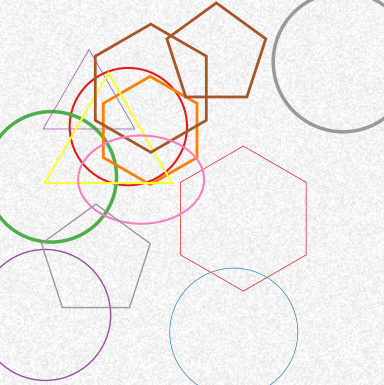[{"shape": "hexagon", "thickness": 0.5, "radius": 0.94, "center": [0.632, 0.432]}, {"shape": "circle", "thickness": 1.5, "radius": 0.76, "center": [0.333, 0.671]}, {"shape": "circle", "thickness": 0.5, "radius": 0.83, "center": [0.607, 0.137]}, {"shape": "circle", "thickness": 2.5, "radius": 0.85, "center": [0.133, 0.541]}, {"shape": "triangle", "thickness": 0.5, "radius": 0.69, "center": [0.231, 0.734]}, {"shape": "circle", "thickness": 1, "radius": 0.85, "center": [0.117, 0.182]}, {"shape": "hexagon", "thickness": 2, "radius": 0.7, "center": [0.39, 0.661]}, {"shape": "triangle", "thickness": 1.5, "radius": 0.95, "center": [0.281, 0.62]}, {"shape": "pentagon", "thickness": 2, "radius": 0.68, "center": [0.562, 0.857]}, {"shape": "hexagon", "thickness": 2, "radius": 0.83, "center": [0.392, 0.771]}, {"shape": "oval", "thickness": 1.5, "radius": 0.82, "center": [0.367, 0.533]}, {"shape": "circle", "thickness": 2.5, "radius": 0.91, "center": [0.891, 0.839]}, {"shape": "pentagon", "thickness": 1, "radius": 0.74, "center": [0.249, 0.321]}]